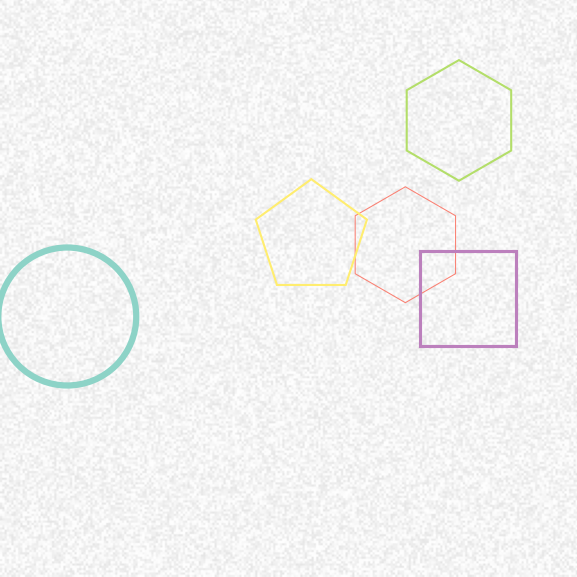[{"shape": "circle", "thickness": 3, "radius": 0.6, "center": [0.116, 0.451]}, {"shape": "hexagon", "thickness": 0.5, "radius": 0.5, "center": [0.702, 0.575]}, {"shape": "hexagon", "thickness": 1, "radius": 0.52, "center": [0.795, 0.791]}, {"shape": "square", "thickness": 1.5, "radius": 0.41, "center": [0.811, 0.482]}, {"shape": "pentagon", "thickness": 1, "radius": 0.51, "center": [0.539, 0.588]}]